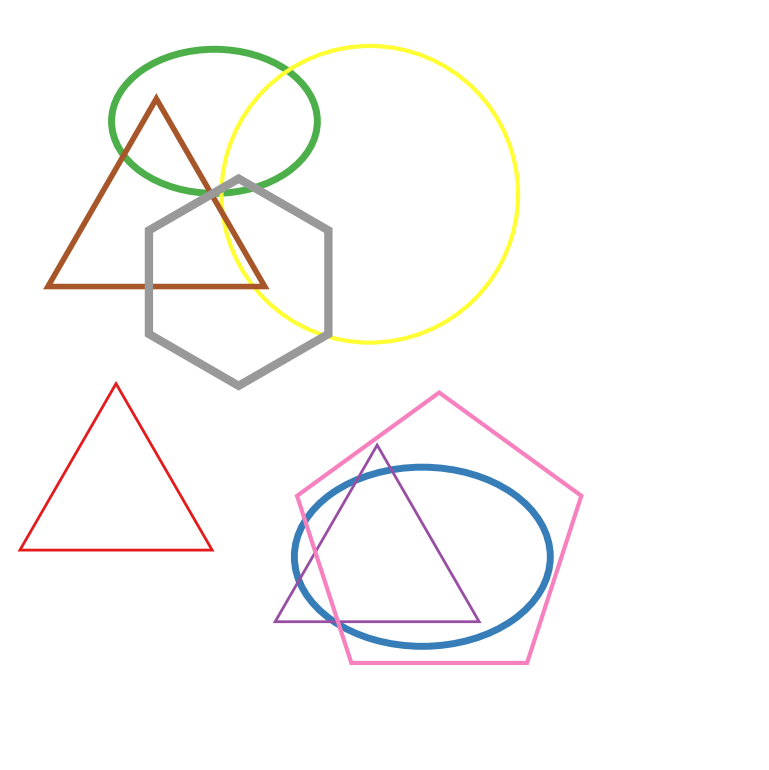[{"shape": "triangle", "thickness": 1, "radius": 0.72, "center": [0.151, 0.358]}, {"shape": "oval", "thickness": 2.5, "radius": 0.83, "center": [0.548, 0.277]}, {"shape": "oval", "thickness": 2.5, "radius": 0.67, "center": [0.279, 0.842]}, {"shape": "triangle", "thickness": 1, "radius": 0.76, "center": [0.49, 0.269]}, {"shape": "circle", "thickness": 1.5, "radius": 0.96, "center": [0.48, 0.748]}, {"shape": "triangle", "thickness": 2, "radius": 0.81, "center": [0.203, 0.709]}, {"shape": "pentagon", "thickness": 1.5, "radius": 0.97, "center": [0.57, 0.296]}, {"shape": "hexagon", "thickness": 3, "radius": 0.67, "center": [0.31, 0.633]}]